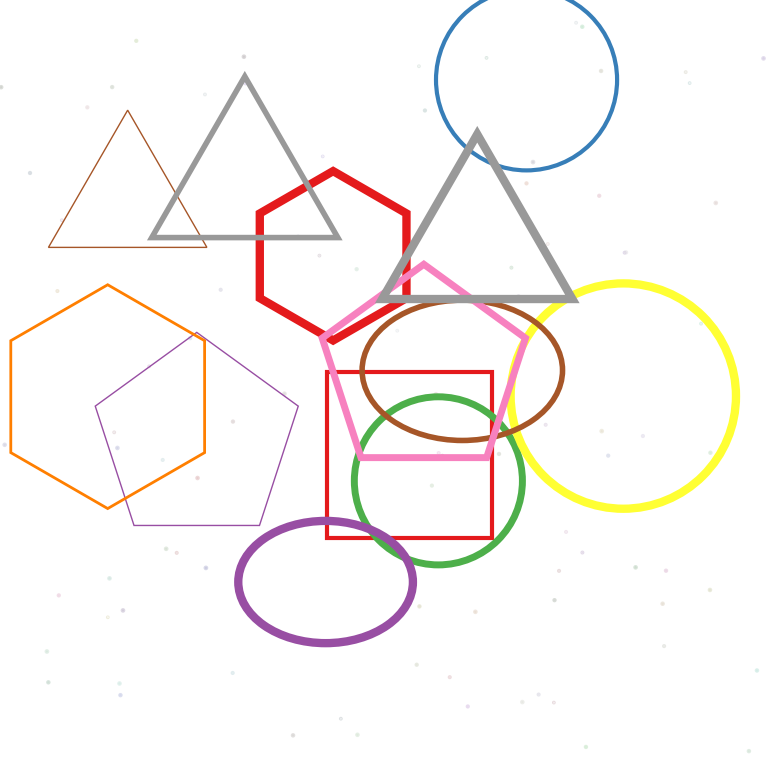[{"shape": "hexagon", "thickness": 3, "radius": 0.55, "center": [0.433, 0.668]}, {"shape": "square", "thickness": 1.5, "radius": 0.54, "center": [0.532, 0.409]}, {"shape": "circle", "thickness": 1.5, "radius": 0.59, "center": [0.684, 0.896]}, {"shape": "circle", "thickness": 2.5, "radius": 0.55, "center": [0.569, 0.376]}, {"shape": "oval", "thickness": 3, "radius": 0.57, "center": [0.423, 0.244]}, {"shape": "pentagon", "thickness": 0.5, "radius": 0.69, "center": [0.256, 0.43]}, {"shape": "hexagon", "thickness": 1, "radius": 0.73, "center": [0.14, 0.485]}, {"shape": "circle", "thickness": 3, "radius": 0.73, "center": [0.809, 0.486]}, {"shape": "oval", "thickness": 2, "radius": 0.65, "center": [0.6, 0.519]}, {"shape": "triangle", "thickness": 0.5, "radius": 0.59, "center": [0.166, 0.738]}, {"shape": "pentagon", "thickness": 2.5, "radius": 0.69, "center": [0.55, 0.518]}, {"shape": "triangle", "thickness": 3, "radius": 0.71, "center": [0.62, 0.683]}, {"shape": "triangle", "thickness": 2, "radius": 0.7, "center": [0.318, 0.761]}]